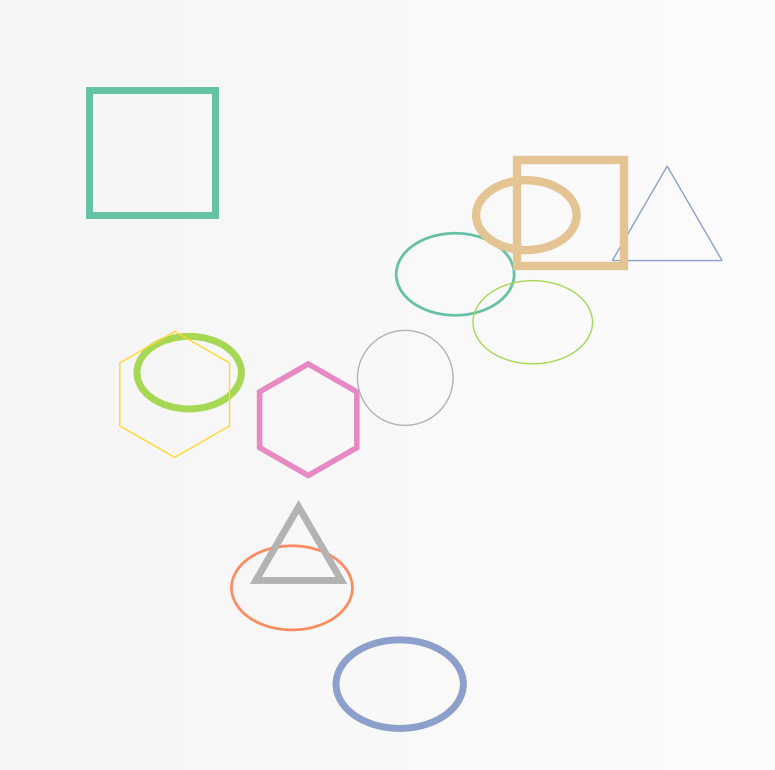[{"shape": "oval", "thickness": 1, "radius": 0.38, "center": [0.587, 0.644]}, {"shape": "square", "thickness": 2.5, "radius": 0.41, "center": [0.196, 0.802]}, {"shape": "oval", "thickness": 1, "radius": 0.39, "center": [0.377, 0.237]}, {"shape": "oval", "thickness": 2.5, "radius": 0.41, "center": [0.516, 0.112]}, {"shape": "triangle", "thickness": 0.5, "radius": 0.41, "center": [0.861, 0.702]}, {"shape": "hexagon", "thickness": 2, "radius": 0.36, "center": [0.398, 0.455]}, {"shape": "oval", "thickness": 2.5, "radius": 0.34, "center": [0.244, 0.516]}, {"shape": "oval", "thickness": 0.5, "radius": 0.39, "center": [0.687, 0.582]}, {"shape": "hexagon", "thickness": 0.5, "radius": 0.41, "center": [0.225, 0.488]}, {"shape": "square", "thickness": 3, "radius": 0.34, "center": [0.736, 0.724]}, {"shape": "oval", "thickness": 3, "radius": 0.32, "center": [0.679, 0.721]}, {"shape": "triangle", "thickness": 2.5, "radius": 0.32, "center": [0.385, 0.278]}, {"shape": "circle", "thickness": 0.5, "radius": 0.31, "center": [0.523, 0.509]}]